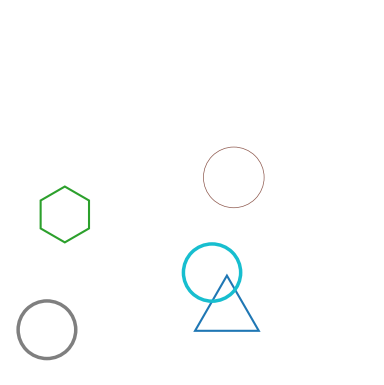[{"shape": "triangle", "thickness": 1.5, "radius": 0.48, "center": [0.589, 0.189]}, {"shape": "hexagon", "thickness": 1.5, "radius": 0.36, "center": [0.168, 0.443]}, {"shape": "circle", "thickness": 0.5, "radius": 0.39, "center": [0.607, 0.539]}, {"shape": "circle", "thickness": 2.5, "radius": 0.37, "center": [0.122, 0.144]}, {"shape": "circle", "thickness": 2.5, "radius": 0.37, "center": [0.551, 0.292]}]